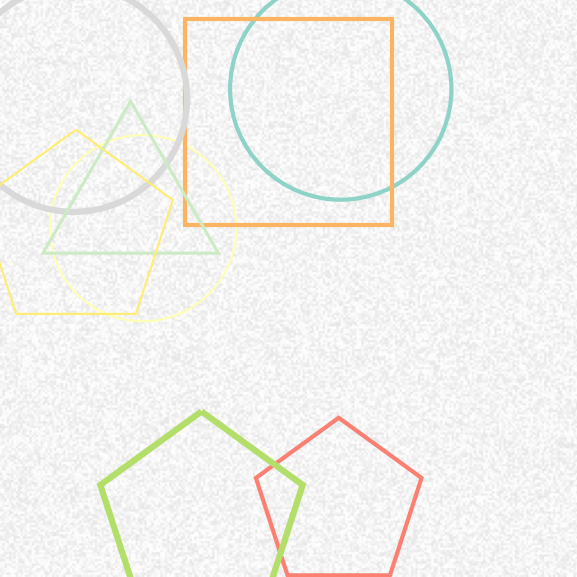[{"shape": "circle", "thickness": 2, "radius": 0.96, "center": [0.59, 0.845]}, {"shape": "circle", "thickness": 1, "radius": 0.81, "center": [0.248, 0.604]}, {"shape": "pentagon", "thickness": 2, "radius": 0.75, "center": [0.587, 0.125]}, {"shape": "square", "thickness": 2, "radius": 0.89, "center": [0.499, 0.788]}, {"shape": "pentagon", "thickness": 3, "radius": 0.92, "center": [0.349, 0.102]}, {"shape": "circle", "thickness": 3, "radius": 0.98, "center": [0.128, 0.828]}, {"shape": "triangle", "thickness": 1.5, "radius": 0.88, "center": [0.226, 0.648]}, {"shape": "pentagon", "thickness": 1, "radius": 0.88, "center": [0.132, 0.598]}]